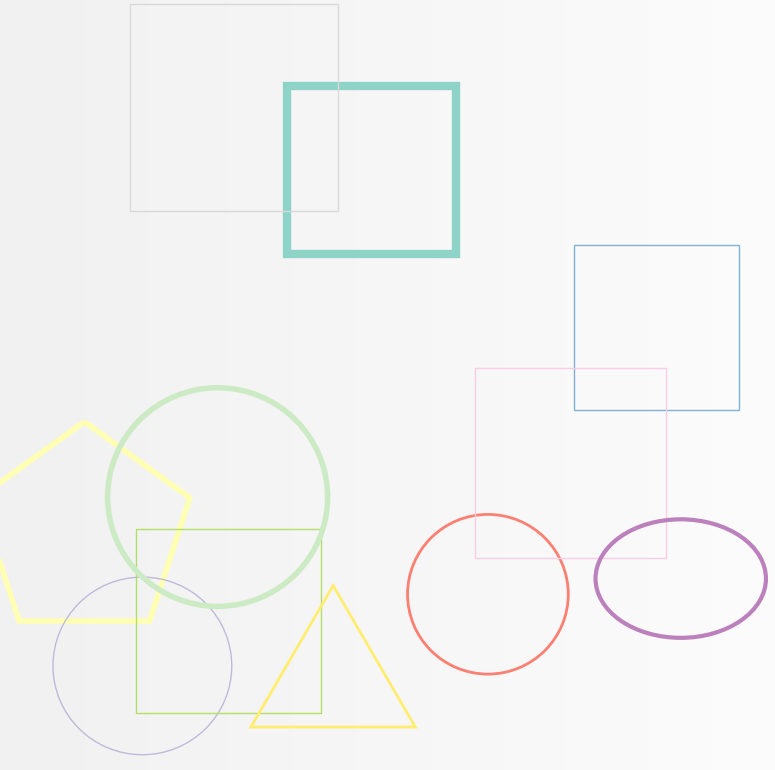[{"shape": "square", "thickness": 3, "radius": 0.55, "center": [0.48, 0.779]}, {"shape": "pentagon", "thickness": 2, "radius": 0.72, "center": [0.109, 0.309]}, {"shape": "circle", "thickness": 0.5, "radius": 0.58, "center": [0.184, 0.135]}, {"shape": "circle", "thickness": 1, "radius": 0.52, "center": [0.63, 0.228]}, {"shape": "square", "thickness": 0.5, "radius": 0.53, "center": [0.847, 0.575]}, {"shape": "square", "thickness": 0.5, "radius": 0.6, "center": [0.295, 0.194]}, {"shape": "square", "thickness": 0.5, "radius": 0.62, "center": [0.736, 0.399]}, {"shape": "square", "thickness": 0.5, "radius": 0.67, "center": [0.302, 0.86]}, {"shape": "oval", "thickness": 1.5, "radius": 0.55, "center": [0.878, 0.249]}, {"shape": "circle", "thickness": 2, "radius": 0.71, "center": [0.281, 0.354]}, {"shape": "triangle", "thickness": 1, "radius": 0.61, "center": [0.43, 0.117]}]